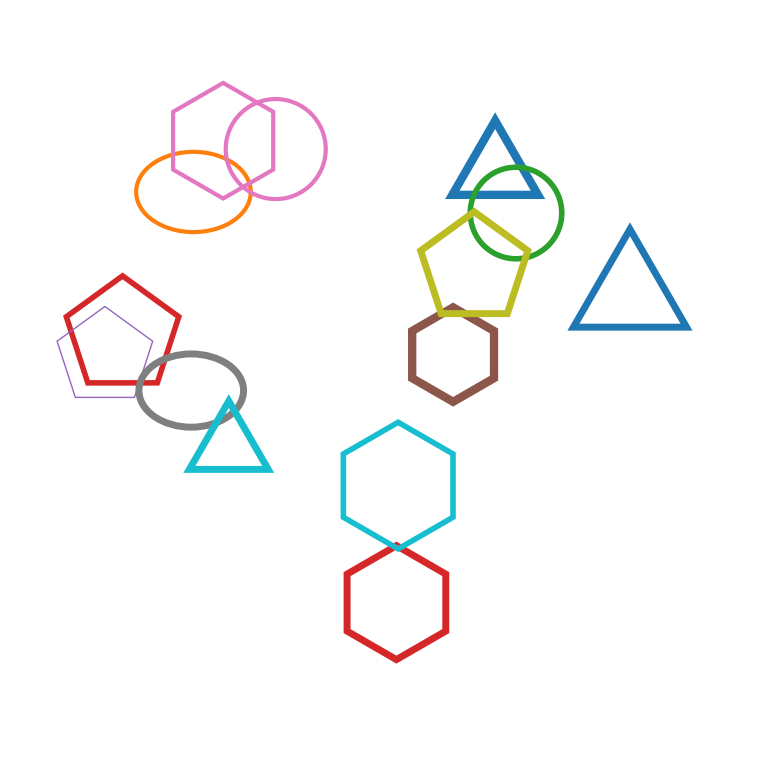[{"shape": "triangle", "thickness": 3, "radius": 0.32, "center": [0.643, 0.779]}, {"shape": "triangle", "thickness": 2.5, "radius": 0.42, "center": [0.818, 0.618]}, {"shape": "oval", "thickness": 1.5, "radius": 0.37, "center": [0.251, 0.751]}, {"shape": "circle", "thickness": 2, "radius": 0.3, "center": [0.67, 0.723]}, {"shape": "hexagon", "thickness": 2.5, "radius": 0.37, "center": [0.515, 0.217]}, {"shape": "pentagon", "thickness": 2, "radius": 0.38, "center": [0.159, 0.565]}, {"shape": "pentagon", "thickness": 0.5, "radius": 0.33, "center": [0.136, 0.537]}, {"shape": "hexagon", "thickness": 3, "radius": 0.31, "center": [0.588, 0.54]}, {"shape": "circle", "thickness": 1.5, "radius": 0.32, "center": [0.358, 0.806]}, {"shape": "hexagon", "thickness": 1.5, "radius": 0.38, "center": [0.29, 0.817]}, {"shape": "oval", "thickness": 2.5, "radius": 0.34, "center": [0.248, 0.493]}, {"shape": "pentagon", "thickness": 2.5, "radius": 0.37, "center": [0.616, 0.652]}, {"shape": "hexagon", "thickness": 2, "radius": 0.41, "center": [0.517, 0.369]}, {"shape": "triangle", "thickness": 2.5, "radius": 0.3, "center": [0.297, 0.42]}]